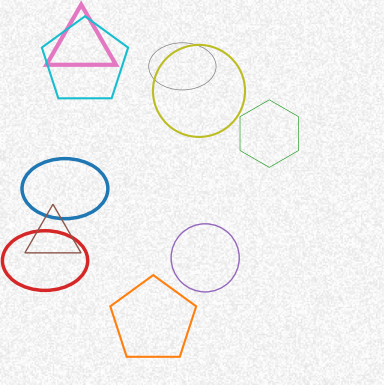[{"shape": "oval", "thickness": 2.5, "radius": 0.56, "center": [0.169, 0.51]}, {"shape": "pentagon", "thickness": 1.5, "radius": 0.59, "center": [0.398, 0.168]}, {"shape": "hexagon", "thickness": 0.5, "radius": 0.44, "center": [0.699, 0.653]}, {"shape": "oval", "thickness": 2.5, "radius": 0.55, "center": [0.117, 0.323]}, {"shape": "circle", "thickness": 1, "radius": 0.44, "center": [0.533, 0.33]}, {"shape": "triangle", "thickness": 1, "radius": 0.42, "center": [0.138, 0.385]}, {"shape": "triangle", "thickness": 3, "radius": 0.52, "center": [0.211, 0.884]}, {"shape": "oval", "thickness": 0.5, "radius": 0.44, "center": [0.474, 0.828]}, {"shape": "circle", "thickness": 1.5, "radius": 0.6, "center": [0.517, 0.764]}, {"shape": "pentagon", "thickness": 1.5, "radius": 0.59, "center": [0.221, 0.84]}]